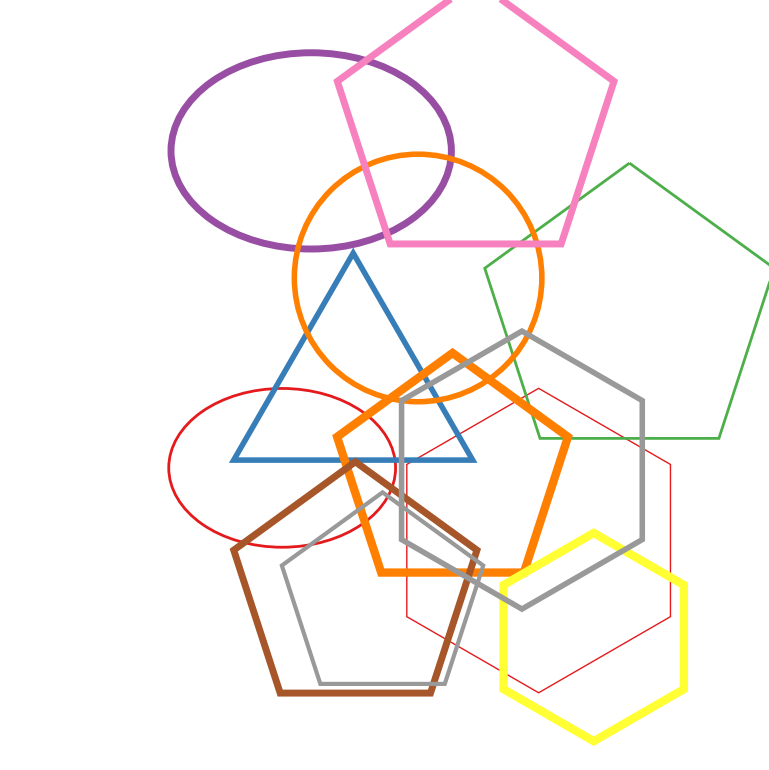[{"shape": "oval", "thickness": 1, "radius": 0.74, "center": [0.366, 0.392]}, {"shape": "hexagon", "thickness": 0.5, "radius": 0.99, "center": [0.7, 0.298]}, {"shape": "triangle", "thickness": 2, "radius": 0.9, "center": [0.459, 0.492]}, {"shape": "pentagon", "thickness": 1, "radius": 0.99, "center": [0.817, 0.591]}, {"shape": "oval", "thickness": 2.5, "radius": 0.91, "center": [0.404, 0.804]}, {"shape": "pentagon", "thickness": 3, "radius": 0.79, "center": [0.588, 0.384]}, {"shape": "circle", "thickness": 2, "radius": 0.8, "center": [0.543, 0.639]}, {"shape": "hexagon", "thickness": 3, "radius": 0.68, "center": [0.771, 0.173]}, {"shape": "pentagon", "thickness": 2.5, "radius": 0.83, "center": [0.461, 0.234]}, {"shape": "pentagon", "thickness": 2.5, "radius": 0.94, "center": [0.618, 0.836]}, {"shape": "hexagon", "thickness": 2, "radius": 0.9, "center": [0.678, 0.389]}, {"shape": "pentagon", "thickness": 1.5, "radius": 0.69, "center": [0.497, 0.223]}]